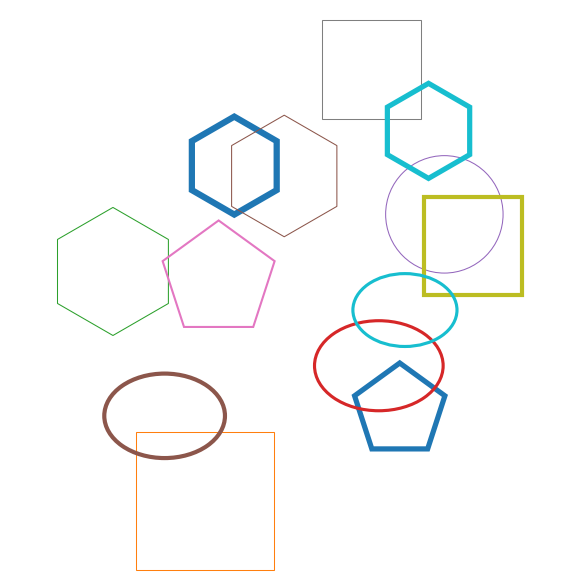[{"shape": "pentagon", "thickness": 2.5, "radius": 0.41, "center": [0.692, 0.288]}, {"shape": "hexagon", "thickness": 3, "radius": 0.42, "center": [0.406, 0.712]}, {"shape": "square", "thickness": 0.5, "radius": 0.6, "center": [0.355, 0.131]}, {"shape": "hexagon", "thickness": 0.5, "radius": 0.55, "center": [0.196, 0.529]}, {"shape": "oval", "thickness": 1.5, "radius": 0.56, "center": [0.656, 0.366]}, {"shape": "circle", "thickness": 0.5, "radius": 0.51, "center": [0.769, 0.628]}, {"shape": "oval", "thickness": 2, "radius": 0.52, "center": [0.285, 0.279]}, {"shape": "hexagon", "thickness": 0.5, "radius": 0.53, "center": [0.492, 0.694]}, {"shape": "pentagon", "thickness": 1, "radius": 0.51, "center": [0.379, 0.515]}, {"shape": "square", "thickness": 0.5, "radius": 0.43, "center": [0.643, 0.879]}, {"shape": "square", "thickness": 2, "radius": 0.42, "center": [0.819, 0.573]}, {"shape": "oval", "thickness": 1.5, "radius": 0.45, "center": [0.701, 0.462]}, {"shape": "hexagon", "thickness": 2.5, "radius": 0.41, "center": [0.742, 0.773]}]